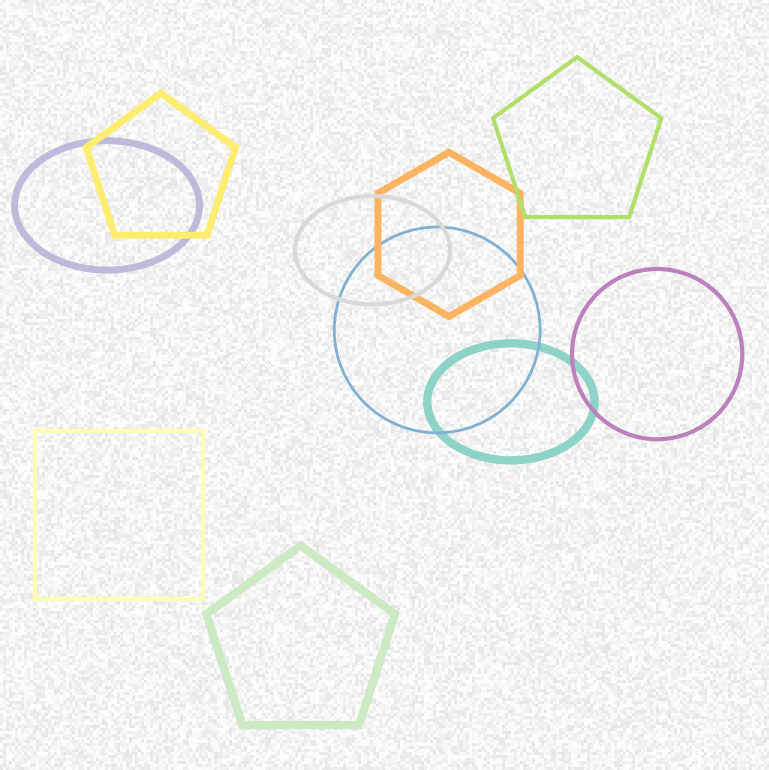[{"shape": "oval", "thickness": 3, "radius": 0.54, "center": [0.663, 0.478]}, {"shape": "square", "thickness": 1.5, "radius": 0.55, "center": [0.154, 0.331]}, {"shape": "oval", "thickness": 2.5, "radius": 0.6, "center": [0.139, 0.733]}, {"shape": "circle", "thickness": 1, "radius": 0.67, "center": [0.568, 0.572]}, {"shape": "hexagon", "thickness": 2.5, "radius": 0.53, "center": [0.583, 0.696]}, {"shape": "pentagon", "thickness": 1.5, "radius": 0.57, "center": [0.75, 0.811]}, {"shape": "oval", "thickness": 1.5, "radius": 0.5, "center": [0.484, 0.675]}, {"shape": "circle", "thickness": 1.5, "radius": 0.55, "center": [0.853, 0.54]}, {"shape": "pentagon", "thickness": 3, "radius": 0.64, "center": [0.39, 0.163]}, {"shape": "pentagon", "thickness": 2.5, "radius": 0.51, "center": [0.209, 0.777]}]